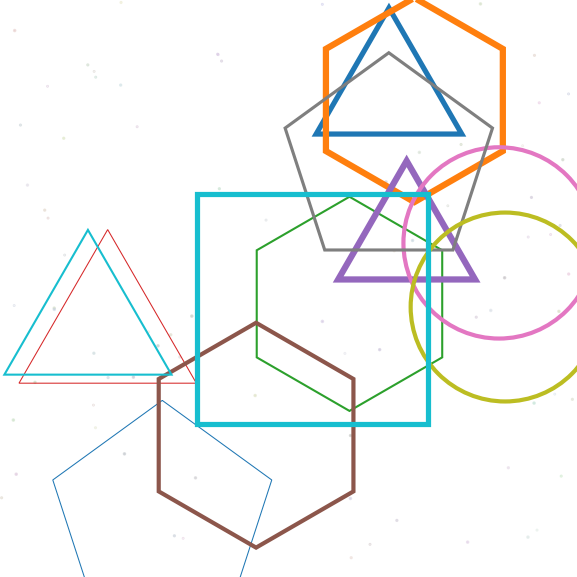[{"shape": "triangle", "thickness": 2.5, "radius": 0.73, "center": [0.674, 0.84]}, {"shape": "pentagon", "thickness": 0.5, "radius": 1.0, "center": [0.281, 0.106]}, {"shape": "hexagon", "thickness": 3, "radius": 0.88, "center": [0.718, 0.826]}, {"shape": "hexagon", "thickness": 1, "radius": 0.93, "center": [0.605, 0.473]}, {"shape": "triangle", "thickness": 0.5, "radius": 0.89, "center": [0.186, 0.424]}, {"shape": "triangle", "thickness": 3, "radius": 0.68, "center": [0.704, 0.584]}, {"shape": "hexagon", "thickness": 2, "radius": 0.97, "center": [0.443, 0.246]}, {"shape": "circle", "thickness": 2, "radius": 0.83, "center": [0.864, 0.579]}, {"shape": "pentagon", "thickness": 1.5, "radius": 0.94, "center": [0.673, 0.719]}, {"shape": "circle", "thickness": 2, "radius": 0.82, "center": [0.875, 0.468]}, {"shape": "square", "thickness": 2.5, "radius": 1.0, "center": [0.541, 0.464]}, {"shape": "triangle", "thickness": 1, "radius": 0.84, "center": [0.152, 0.434]}]